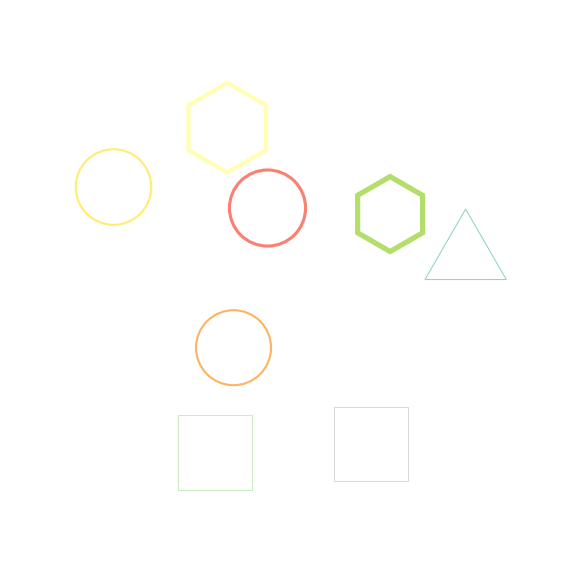[{"shape": "triangle", "thickness": 0.5, "radius": 0.41, "center": [0.806, 0.556]}, {"shape": "hexagon", "thickness": 2, "radius": 0.39, "center": [0.394, 0.778]}, {"shape": "circle", "thickness": 1.5, "radius": 0.33, "center": [0.463, 0.639]}, {"shape": "circle", "thickness": 1, "radius": 0.32, "center": [0.404, 0.397]}, {"shape": "hexagon", "thickness": 2.5, "radius": 0.32, "center": [0.676, 0.628]}, {"shape": "square", "thickness": 0.5, "radius": 0.32, "center": [0.643, 0.231]}, {"shape": "square", "thickness": 0.5, "radius": 0.32, "center": [0.372, 0.215]}, {"shape": "circle", "thickness": 1, "radius": 0.33, "center": [0.197, 0.675]}]